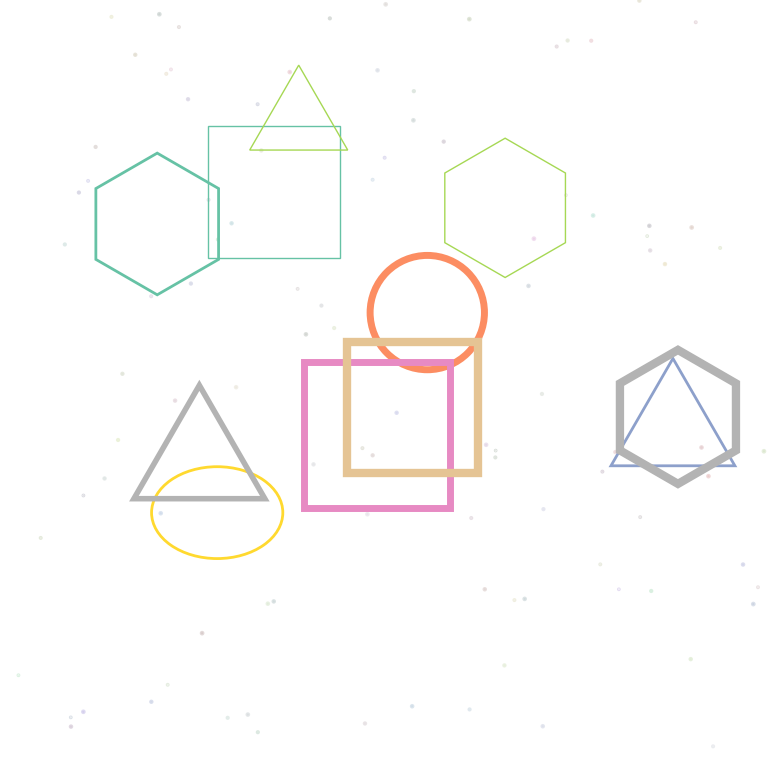[{"shape": "square", "thickness": 0.5, "radius": 0.43, "center": [0.356, 0.751]}, {"shape": "hexagon", "thickness": 1, "radius": 0.46, "center": [0.204, 0.709]}, {"shape": "circle", "thickness": 2.5, "radius": 0.37, "center": [0.555, 0.594]}, {"shape": "triangle", "thickness": 1, "radius": 0.46, "center": [0.874, 0.442]}, {"shape": "square", "thickness": 2.5, "radius": 0.47, "center": [0.49, 0.435]}, {"shape": "triangle", "thickness": 0.5, "radius": 0.37, "center": [0.388, 0.842]}, {"shape": "hexagon", "thickness": 0.5, "radius": 0.45, "center": [0.656, 0.73]}, {"shape": "oval", "thickness": 1, "radius": 0.43, "center": [0.282, 0.334]}, {"shape": "square", "thickness": 3, "radius": 0.43, "center": [0.536, 0.471]}, {"shape": "triangle", "thickness": 2, "radius": 0.49, "center": [0.259, 0.401]}, {"shape": "hexagon", "thickness": 3, "radius": 0.43, "center": [0.88, 0.459]}]